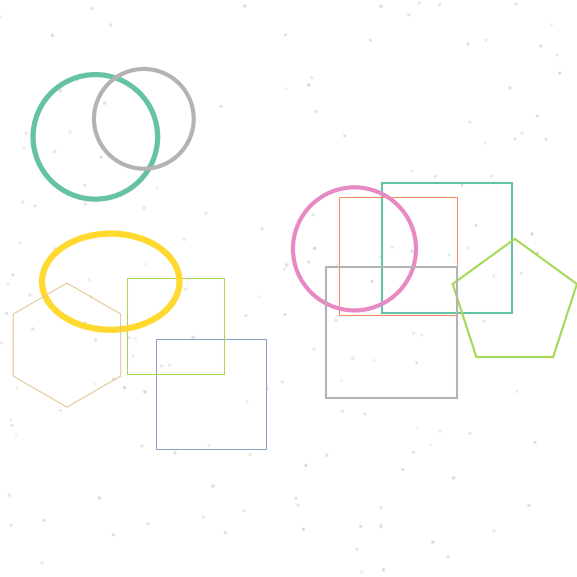[{"shape": "square", "thickness": 1, "radius": 0.56, "center": [0.773, 0.569]}, {"shape": "circle", "thickness": 2.5, "radius": 0.54, "center": [0.165, 0.762]}, {"shape": "square", "thickness": 0.5, "radius": 0.51, "center": [0.689, 0.556]}, {"shape": "square", "thickness": 0.5, "radius": 0.48, "center": [0.366, 0.318]}, {"shape": "circle", "thickness": 2, "radius": 0.53, "center": [0.614, 0.568]}, {"shape": "square", "thickness": 0.5, "radius": 0.42, "center": [0.304, 0.435]}, {"shape": "pentagon", "thickness": 1, "radius": 0.57, "center": [0.891, 0.472]}, {"shape": "oval", "thickness": 3, "radius": 0.6, "center": [0.192, 0.511]}, {"shape": "hexagon", "thickness": 0.5, "radius": 0.54, "center": [0.116, 0.402]}, {"shape": "circle", "thickness": 2, "radius": 0.43, "center": [0.249, 0.793]}, {"shape": "square", "thickness": 1, "radius": 0.57, "center": [0.678, 0.423]}]